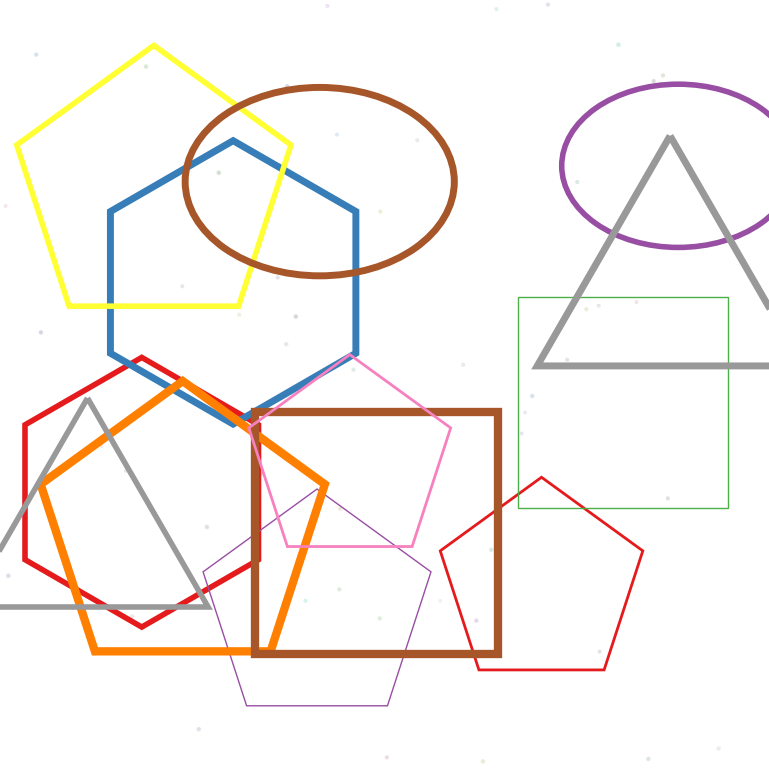[{"shape": "hexagon", "thickness": 2, "radius": 0.88, "center": [0.184, 0.361]}, {"shape": "pentagon", "thickness": 1, "radius": 0.69, "center": [0.703, 0.242]}, {"shape": "hexagon", "thickness": 2.5, "radius": 0.92, "center": [0.303, 0.633]}, {"shape": "square", "thickness": 0.5, "radius": 0.68, "center": [0.809, 0.477]}, {"shape": "oval", "thickness": 2, "radius": 0.76, "center": [0.881, 0.785]}, {"shape": "pentagon", "thickness": 0.5, "radius": 0.78, "center": [0.412, 0.209]}, {"shape": "pentagon", "thickness": 3, "radius": 0.97, "center": [0.237, 0.311]}, {"shape": "pentagon", "thickness": 2, "radius": 0.94, "center": [0.2, 0.754]}, {"shape": "square", "thickness": 3, "radius": 0.79, "center": [0.49, 0.308]}, {"shape": "oval", "thickness": 2.5, "radius": 0.87, "center": [0.415, 0.764]}, {"shape": "pentagon", "thickness": 1, "radius": 0.69, "center": [0.454, 0.402]}, {"shape": "triangle", "thickness": 2, "radius": 0.9, "center": [0.114, 0.302]}, {"shape": "triangle", "thickness": 2.5, "radius": 1.0, "center": [0.87, 0.624]}]